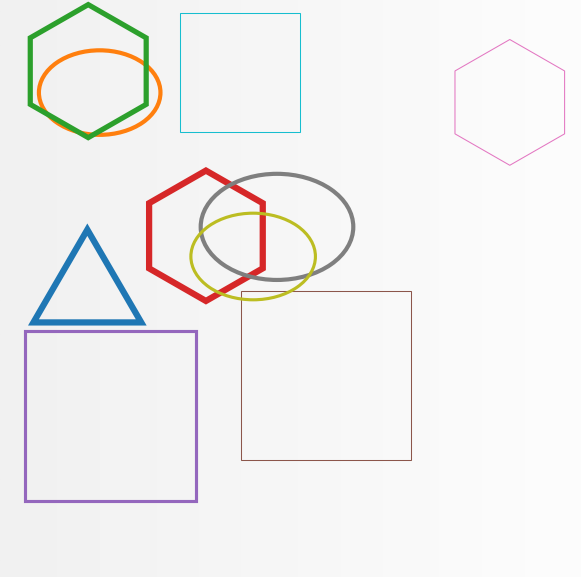[{"shape": "triangle", "thickness": 3, "radius": 0.54, "center": [0.15, 0.494]}, {"shape": "oval", "thickness": 2, "radius": 0.52, "center": [0.172, 0.839]}, {"shape": "hexagon", "thickness": 2.5, "radius": 0.58, "center": [0.152, 0.876]}, {"shape": "hexagon", "thickness": 3, "radius": 0.56, "center": [0.354, 0.591]}, {"shape": "square", "thickness": 1.5, "radius": 0.74, "center": [0.19, 0.278]}, {"shape": "square", "thickness": 0.5, "radius": 0.73, "center": [0.562, 0.349]}, {"shape": "hexagon", "thickness": 0.5, "radius": 0.54, "center": [0.877, 0.822]}, {"shape": "oval", "thickness": 2, "radius": 0.66, "center": [0.477, 0.606]}, {"shape": "oval", "thickness": 1.5, "radius": 0.54, "center": [0.436, 0.555]}, {"shape": "square", "thickness": 0.5, "radius": 0.52, "center": [0.413, 0.874]}]